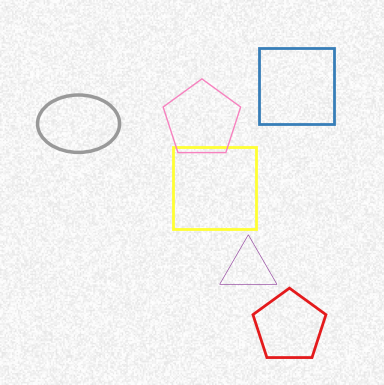[{"shape": "pentagon", "thickness": 2, "radius": 0.5, "center": [0.752, 0.152]}, {"shape": "square", "thickness": 2, "radius": 0.49, "center": [0.77, 0.777]}, {"shape": "triangle", "thickness": 0.5, "radius": 0.43, "center": [0.645, 0.304]}, {"shape": "square", "thickness": 2, "radius": 0.54, "center": [0.558, 0.512]}, {"shape": "pentagon", "thickness": 1, "radius": 0.53, "center": [0.524, 0.689]}, {"shape": "oval", "thickness": 2.5, "radius": 0.53, "center": [0.204, 0.679]}]